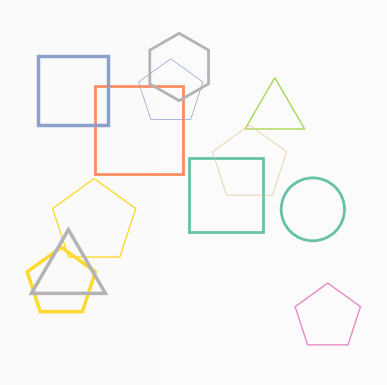[{"shape": "circle", "thickness": 2, "radius": 0.41, "center": [0.807, 0.456]}, {"shape": "square", "thickness": 2, "radius": 0.48, "center": [0.584, 0.493]}, {"shape": "square", "thickness": 2, "radius": 0.57, "center": [0.358, 0.662]}, {"shape": "square", "thickness": 2.5, "radius": 0.45, "center": [0.189, 0.765]}, {"shape": "pentagon", "thickness": 0.5, "radius": 0.44, "center": [0.441, 0.76]}, {"shape": "pentagon", "thickness": 1, "radius": 0.44, "center": [0.846, 0.176]}, {"shape": "triangle", "thickness": 1, "radius": 0.44, "center": [0.709, 0.709]}, {"shape": "pentagon", "thickness": 2.5, "radius": 0.46, "center": [0.158, 0.265]}, {"shape": "pentagon", "thickness": 1, "radius": 0.56, "center": [0.243, 0.423]}, {"shape": "pentagon", "thickness": 0.5, "radius": 0.5, "center": [0.644, 0.575]}, {"shape": "triangle", "thickness": 2.5, "radius": 0.55, "center": [0.177, 0.293]}, {"shape": "hexagon", "thickness": 2, "radius": 0.44, "center": [0.462, 0.826]}]